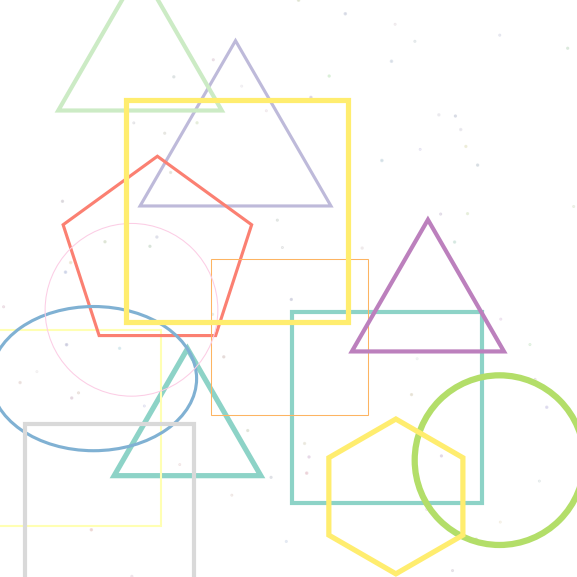[{"shape": "square", "thickness": 2, "radius": 0.83, "center": [0.67, 0.294]}, {"shape": "triangle", "thickness": 2.5, "radius": 0.73, "center": [0.325, 0.249]}, {"shape": "square", "thickness": 1, "radius": 0.85, "center": [0.108, 0.257]}, {"shape": "triangle", "thickness": 1.5, "radius": 0.95, "center": [0.408, 0.738]}, {"shape": "pentagon", "thickness": 1.5, "radius": 0.86, "center": [0.273, 0.557]}, {"shape": "oval", "thickness": 1.5, "radius": 0.89, "center": [0.162, 0.344]}, {"shape": "square", "thickness": 0.5, "radius": 0.68, "center": [0.501, 0.416]}, {"shape": "circle", "thickness": 3, "radius": 0.73, "center": [0.865, 0.202]}, {"shape": "circle", "thickness": 0.5, "radius": 0.75, "center": [0.228, 0.463]}, {"shape": "square", "thickness": 2, "radius": 0.73, "center": [0.189, 0.119]}, {"shape": "triangle", "thickness": 2, "radius": 0.76, "center": [0.741, 0.467]}, {"shape": "triangle", "thickness": 2, "radius": 0.82, "center": [0.242, 0.89]}, {"shape": "hexagon", "thickness": 2.5, "radius": 0.67, "center": [0.685, 0.14]}, {"shape": "square", "thickness": 2.5, "radius": 0.96, "center": [0.41, 0.634]}]